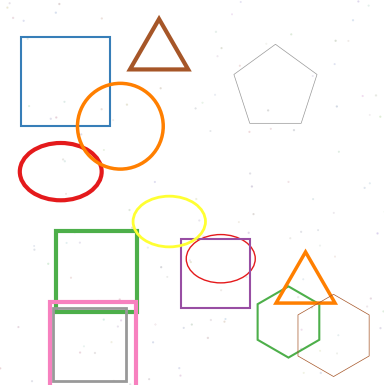[{"shape": "oval", "thickness": 3, "radius": 0.53, "center": [0.158, 0.554]}, {"shape": "oval", "thickness": 1, "radius": 0.45, "center": [0.573, 0.328]}, {"shape": "square", "thickness": 1.5, "radius": 0.58, "center": [0.171, 0.788]}, {"shape": "hexagon", "thickness": 1.5, "radius": 0.46, "center": [0.749, 0.164]}, {"shape": "square", "thickness": 3, "radius": 0.53, "center": [0.251, 0.295]}, {"shape": "square", "thickness": 1.5, "radius": 0.45, "center": [0.56, 0.29]}, {"shape": "circle", "thickness": 2.5, "radius": 0.56, "center": [0.313, 0.672]}, {"shape": "triangle", "thickness": 2.5, "radius": 0.44, "center": [0.794, 0.257]}, {"shape": "oval", "thickness": 2, "radius": 0.47, "center": [0.44, 0.425]}, {"shape": "hexagon", "thickness": 0.5, "radius": 0.53, "center": [0.866, 0.129]}, {"shape": "triangle", "thickness": 3, "radius": 0.44, "center": [0.413, 0.863]}, {"shape": "square", "thickness": 3, "radius": 0.56, "center": [0.241, 0.102]}, {"shape": "pentagon", "thickness": 0.5, "radius": 0.57, "center": [0.715, 0.771]}, {"shape": "square", "thickness": 2, "radius": 0.47, "center": [0.233, 0.106]}]